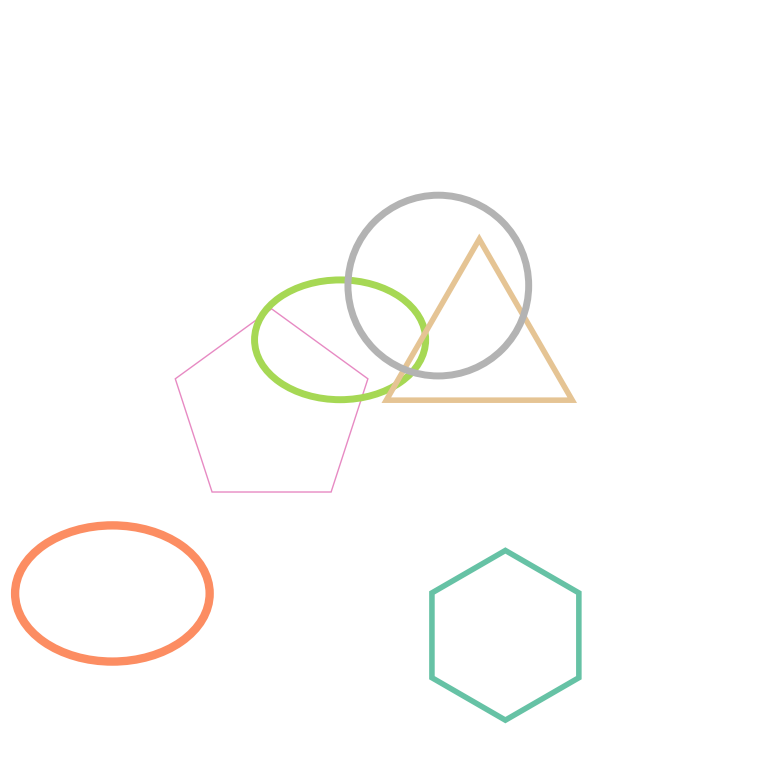[{"shape": "hexagon", "thickness": 2, "radius": 0.55, "center": [0.656, 0.175]}, {"shape": "oval", "thickness": 3, "radius": 0.63, "center": [0.146, 0.229]}, {"shape": "pentagon", "thickness": 0.5, "radius": 0.66, "center": [0.353, 0.467]}, {"shape": "oval", "thickness": 2.5, "radius": 0.56, "center": [0.442, 0.559]}, {"shape": "triangle", "thickness": 2, "radius": 0.7, "center": [0.622, 0.55]}, {"shape": "circle", "thickness": 2.5, "radius": 0.59, "center": [0.569, 0.629]}]